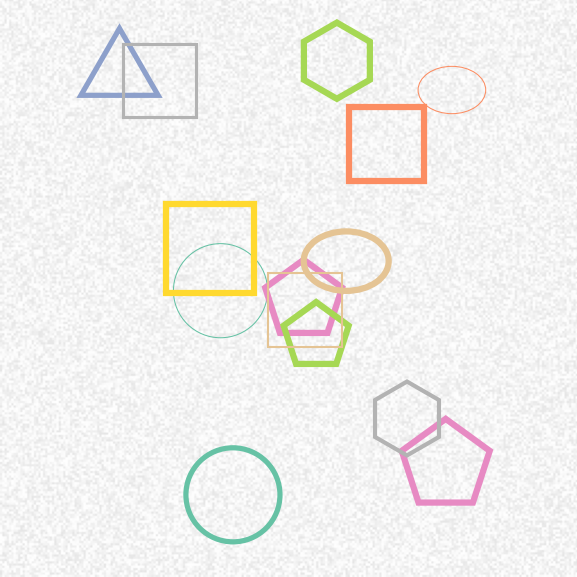[{"shape": "circle", "thickness": 0.5, "radius": 0.41, "center": [0.382, 0.496]}, {"shape": "circle", "thickness": 2.5, "radius": 0.41, "center": [0.403, 0.142]}, {"shape": "oval", "thickness": 0.5, "radius": 0.29, "center": [0.783, 0.843]}, {"shape": "square", "thickness": 3, "radius": 0.32, "center": [0.669, 0.75]}, {"shape": "triangle", "thickness": 2.5, "radius": 0.39, "center": [0.207, 0.873]}, {"shape": "pentagon", "thickness": 3, "radius": 0.4, "center": [0.772, 0.194]}, {"shape": "pentagon", "thickness": 3, "radius": 0.35, "center": [0.526, 0.479]}, {"shape": "pentagon", "thickness": 3, "radius": 0.3, "center": [0.547, 0.417]}, {"shape": "hexagon", "thickness": 3, "radius": 0.33, "center": [0.583, 0.894]}, {"shape": "square", "thickness": 3, "radius": 0.38, "center": [0.364, 0.569]}, {"shape": "oval", "thickness": 3, "radius": 0.37, "center": [0.599, 0.547]}, {"shape": "square", "thickness": 1, "radius": 0.32, "center": [0.528, 0.462]}, {"shape": "hexagon", "thickness": 2, "radius": 0.32, "center": [0.705, 0.274]}, {"shape": "square", "thickness": 1.5, "radius": 0.32, "center": [0.276, 0.86]}]